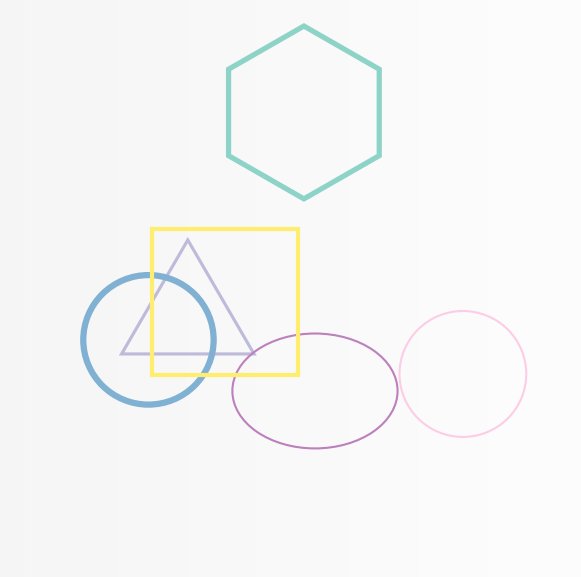[{"shape": "hexagon", "thickness": 2.5, "radius": 0.75, "center": [0.523, 0.804]}, {"shape": "triangle", "thickness": 1.5, "radius": 0.66, "center": [0.323, 0.452]}, {"shape": "circle", "thickness": 3, "radius": 0.56, "center": [0.255, 0.411]}, {"shape": "circle", "thickness": 1, "radius": 0.55, "center": [0.796, 0.352]}, {"shape": "oval", "thickness": 1, "radius": 0.71, "center": [0.542, 0.322]}, {"shape": "square", "thickness": 2, "radius": 0.63, "center": [0.387, 0.476]}]